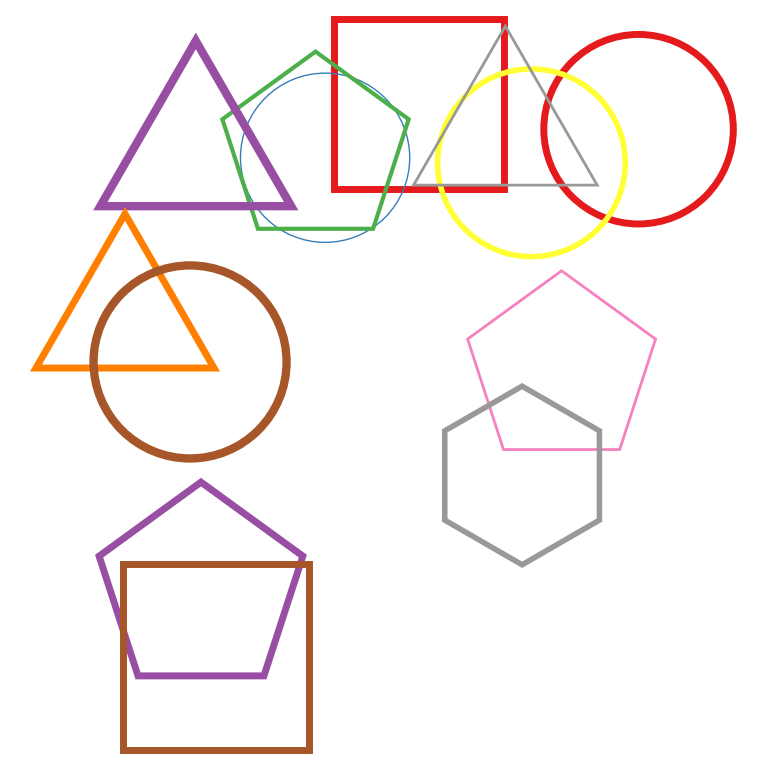[{"shape": "square", "thickness": 2.5, "radius": 0.55, "center": [0.544, 0.865]}, {"shape": "circle", "thickness": 2.5, "radius": 0.62, "center": [0.829, 0.832]}, {"shape": "circle", "thickness": 0.5, "radius": 0.55, "center": [0.422, 0.795]}, {"shape": "pentagon", "thickness": 1.5, "radius": 0.64, "center": [0.41, 0.806]}, {"shape": "triangle", "thickness": 3, "radius": 0.72, "center": [0.254, 0.804]}, {"shape": "pentagon", "thickness": 2.5, "radius": 0.7, "center": [0.261, 0.235]}, {"shape": "triangle", "thickness": 2.5, "radius": 0.67, "center": [0.162, 0.589]}, {"shape": "circle", "thickness": 2, "radius": 0.61, "center": [0.69, 0.789]}, {"shape": "square", "thickness": 2.5, "radius": 0.6, "center": [0.281, 0.147]}, {"shape": "circle", "thickness": 3, "radius": 0.63, "center": [0.247, 0.53]}, {"shape": "pentagon", "thickness": 1, "radius": 0.64, "center": [0.729, 0.52]}, {"shape": "hexagon", "thickness": 2, "radius": 0.58, "center": [0.678, 0.383]}, {"shape": "triangle", "thickness": 1, "radius": 0.69, "center": [0.656, 0.828]}]